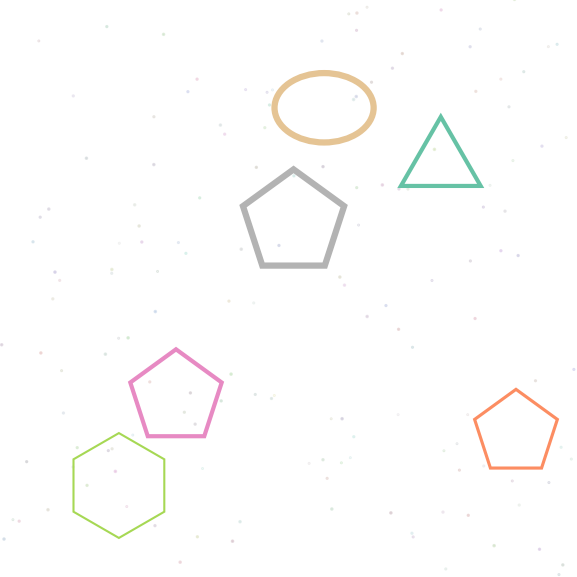[{"shape": "triangle", "thickness": 2, "radius": 0.4, "center": [0.763, 0.717]}, {"shape": "pentagon", "thickness": 1.5, "radius": 0.38, "center": [0.893, 0.25]}, {"shape": "pentagon", "thickness": 2, "radius": 0.42, "center": [0.305, 0.311]}, {"shape": "hexagon", "thickness": 1, "radius": 0.45, "center": [0.206, 0.158]}, {"shape": "oval", "thickness": 3, "radius": 0.43, "center": [0.561, 0.813]}, {"shape": "pentagon", "thickness": 3, "radius": 0.46, "center": [0.508, 0.614]}]